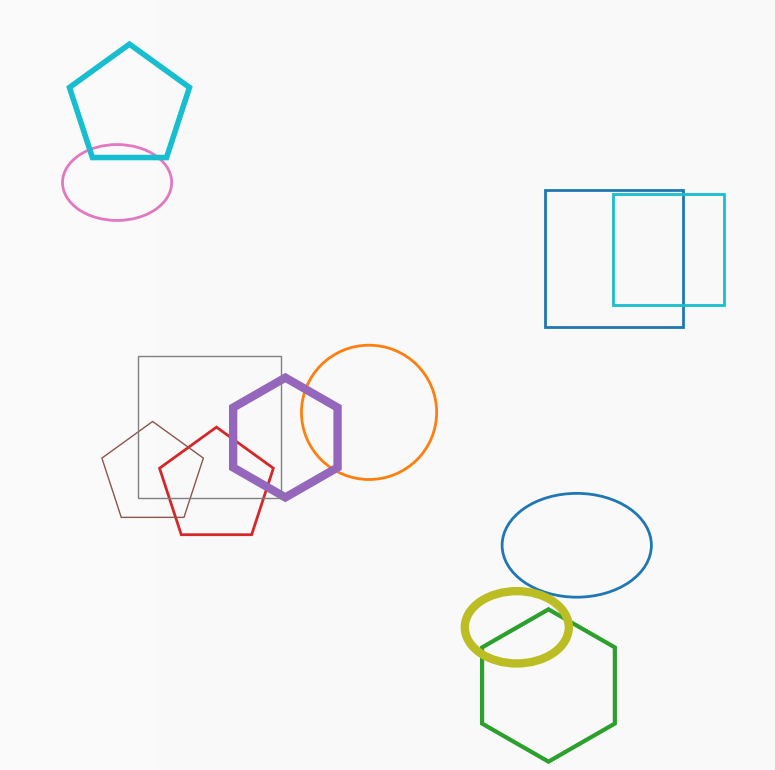[{"shape": "square", "thickness": 1, "radius": 0.44, "center": [0.792, 0.664]}, {"shape": "oval", "thickness": 1, "radius": 0.48, "center": [0.744, 0.292]}, {"shape": "circle", "thickness": 1, "radius": 0.44, "center": [0.476, 0.464]}, {"shape": "hexagon", "thickness": 1.5, "radius": 0.49, "center": [0.708, 0.11]}, {"shape": "pentagon", "thickness": 1, "radius": 0.39, "center": [0.279, 0.368]}, {"shape": "hexagon", "thickness": 3, "radius": 0.39, "center": [0.368, 0.432]}, {"shape": "pentagon", "thickness": 0.5, "radius": 0.34, "center": [0.197, 0.384]}, {"shape": "oval", "thickness": 1, "radius": 0.35, "center": [0.151, 0.763]}, {"shape": "square", "thickness": 0.5, "radius": 0.46, "center": [0.271, 0.446]}, {"shape": "oval", "thickness": 3, "radius": 0.34, "center": [0.667, 0.185]}, {"shape": "square", "thickness": 1, "radius": 0.36, "center": [0.863, 0.676]}, {"shape": "pentagon", "thickness": 2, "radius": 0.41, "center": [0.167, 0.861]}]